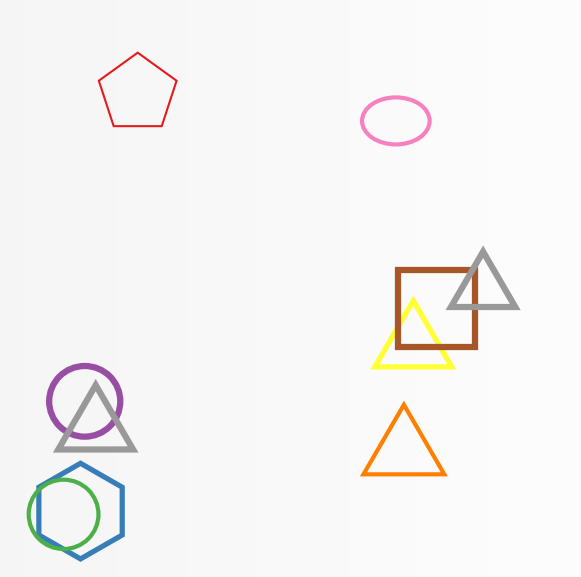[{"shape": "pentagon", "thickness": 1, "radius": 0.35, "center": [0.237, 0.838]}, {"shape": "hexagon", "thickness": 2.5, "radius": 0.41, "center": [0.139, 0.114]}, {"shape": "circle", "thickness": 2, "radius": 0.3, "center": [0.109, 0.109]}, {"shape": "circle", "thickness": 3, "radius": 0.31, "center": [0.146, 0.304]}, {"shape": "triangle", "thickness": 2, "radius": 0.4, "center": [0.695, 0.218]}, {"shape": "triangle", "thickness": 2.5, "radius": 0.38, "center": [0.711, 0.402]}, {"shape": "square", "thickness": 3, "radius": 0.33, "center": [0.751, 0.465]}, {"shape": "oval", "thickness": 2, "radius": 0.29, "center": [0.681, 0.79]}, {"shape": "triangle", "thickness": 3, "radius": 0.32, "center": [0.831, 0.499]}, {"shape": "triangle", "thickness": 3, "radius": 0.37, "center": [0.165, 0.258]}]